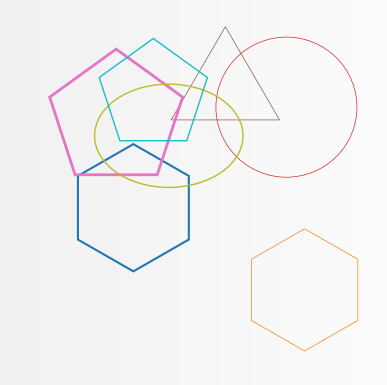[{"shape": "hexagon", "thickness": 1.5, "radius": 0.83, "center": [0.344, 0.46]}, {"shape": "hexagon", "thickness": 0.5, "radius": 0.79, "center": [0.786, 0.247]}, {"shape": "circle", "thickness": 0.5, "radius": 0.91, "center": [0.739, 0.722]}, {"shape": "triangle", "thickness": 0.5, "radius": 0.81, "center": [0.582, 0.769]}, {"shape": "pentagon", "thickness": 2, "radius": 0.9, "center": [0.3, 0.692]}, {"shape": "oval", "thickness": 1, "radius": 0.96, "center": [0.436, 0.647]}, {"shape": "pentagon", "thickness": 1, "radius": 0.73, "center": [0.396, 0.753]}]